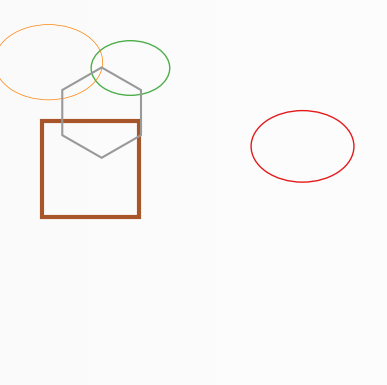[{"shape": "oval", "thickness": 1, "radius": 0.66, "center": [0.781, 0.62]}, {"shape": "oval", "thickness": 1, "radius": 0.51, "center": [0.337, 0.823]}, {"shape": "oval", "thickness": 0.5, "radius": 0.7, "center": [0.125, 0.838]}, {"shape": "square", "thickness": 3, "radius": 0.63, "center": [0.234, 0.561]}, {"shape": "hexagon", "thickness": 1.5, "radius": 0.59, "center": [0.262, 0.707]}]